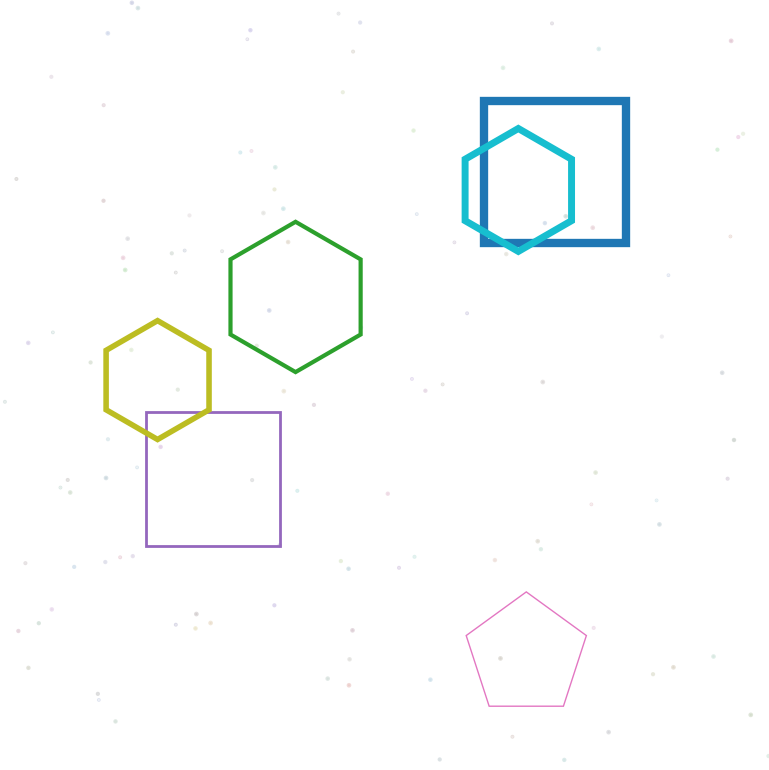[{"shape": "square", "thickness": 3, "radius": 0.46, "center": [0.72, 0.776]}, {"shape": "hexagon", "thickness": 1.5, "radius": 0.49, "center": [0.384, 0.614]}, {"shape": "square", "thickness": 1, "radius": 0.43, "center": [0.277, 0.378]}, {"shape": "pentagon", "thickness": 0.5, "radius": 0.41, "center": [0.683, 0.149]}, {"shape": "hexagon", "thickness": 2, "radius": 0.39, "center": [0.205, 0.506]}, {"shape": "hexagon", "thickness": 2.5, "radius": 0.4, "center": [0.673, 0.753]}]